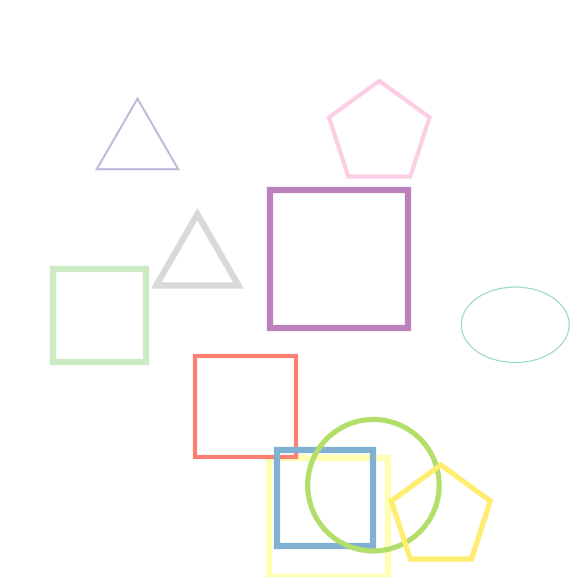[{"shape": "oval", "thickness": 0.5, "radius": 0.47, "center": [0.892, 0.437]}, {"shape": "square", "thickness": 3, "radius": 0.52, "center": [0.568, 0.104]}, {"shape": "triangle", "thickness": 1, "radius": 0.41, "center": [0.238, 0.747]}, {"shape": "square", "thickness": 2, "radius": 0.44, "center": [0.425, 0.295]}, {"shape": "square", "thickness": 3, "radius": 0.42, "center": [0.563, 0.136]}, {"shape": "circle", "thickness": 2.5, "radius": 0.57, "center": [0.647, 0.159]}, {"shape": "pentagon", "thickness": 2, "radius": 0.46, "center": [0.657, 0.768]}, {"shape": "triangle", "thickness": 3, "radius": 0.41, "center": [0.342, 0.546]}, {"shape": "square", "thickness": 3, "radius": 0.6, "center": [0.587, 0.551]}, {"shape": "square", "thickness": 3, "radius": 0.4, "center": [0.173, 0.453]}, {"shape": "pentagon", "thickness": 2.5, "radius": 0.45, "center": [0.763, 0.104]}]